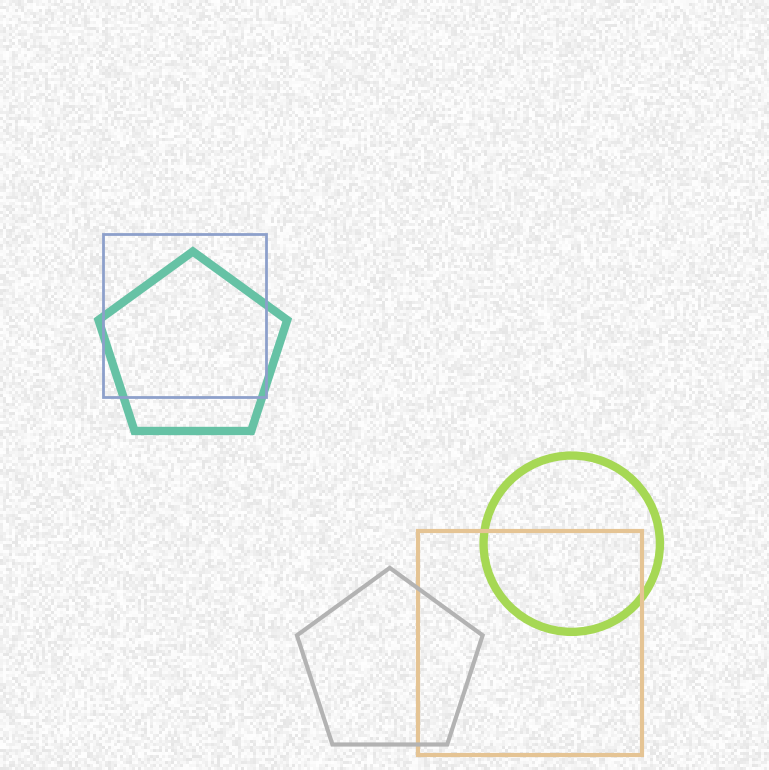[{"shape": "pentagon", "thickness": 3, "radius": 0.64, "center": [0.25, 0.545]}, {"shape": "square", "thickness": 1, "radius": 0.53, "center": [0.239, 0.59]}, {"shape": "circle", "thickness": 3, "radius": 0.57, "center": [0.743, 0.294]}, {"shape": "square", "thickness": 1.5, "radius": 0.73, "center": [0.688, 0.165]}, {"shape": "pentagon", "thickness": 1.5, "radius": 0.63, "center": [0.506, 0.136]}]